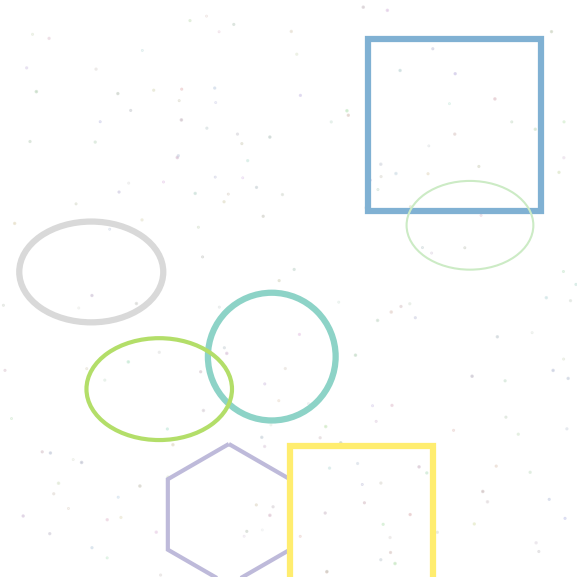[{"shape": "circle", "thickness": 3, "radius": 0.55, "center": [0.471, 0.382]}, {"shape": "hexagon", "thickness": 2, "radius": 0.61, "center": [0.396, 0.108]}, {"shape": "square", "thickness": 3, "radius": 0.75, "center": [0.787, 0.783]}, {"shape": "oval", "thickness": 2, "radius": 0.63, "center": [0.276, 0.325]}, {"shape": "oval", "thickness": 3, "radius": 0.62, "center": [0.158, 0.528]}, {"shape": "oval", "thickness": 1, "radius": 0.55, "center": [0.814, 0.609]}, {"shape": "square", "thickness": 3, "radius": 0.62, "center": [0.626, 0.104]}]